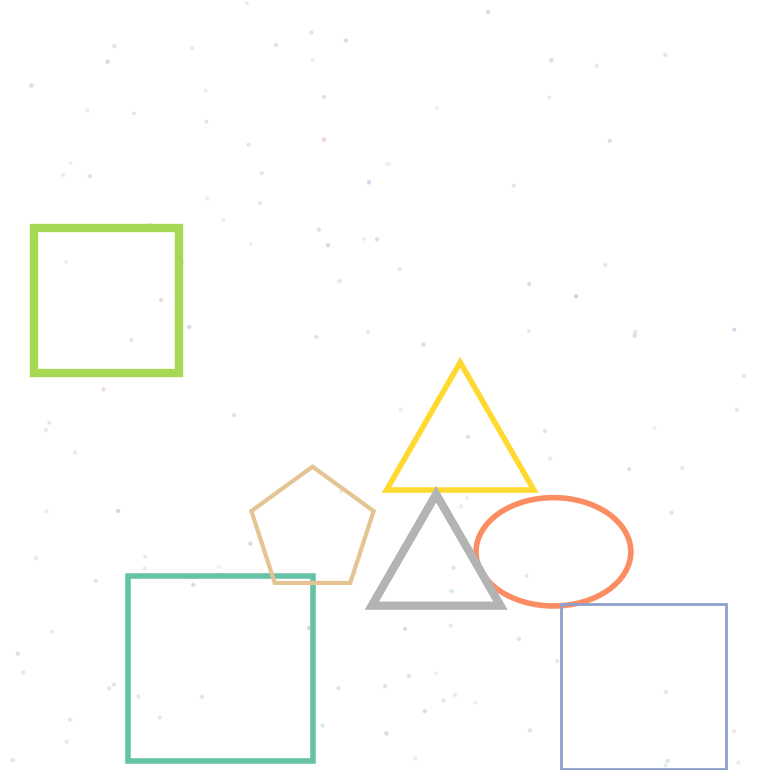[{"shape": "square", "thickness": 2, "radius": 0.6, "center": [0.286, 0.132]}, {"shape": "oval", "thickness": 2, "radius": 0.5, "center": [0.719, 0.283]}, {"shape": "square", "thickness": 1, "radius": 0.54, "center": [0.836, 0.109]}, {"shape": "square", "thickness": 3, "radius": 0.47, "center": [0.138, 0.61]}, {"shape": "triangle", "thickness": 2, "radius": 0.55, "center": [0.598, 0.419]}, {"shape": "pentagon", "thickness": 1.5, "radius": 0.42, "center": [0.406, 0.311]}, {"shape": "triangle", "thickness": 3, "radius": 0.48, "center": [0.566, 0.262]}]